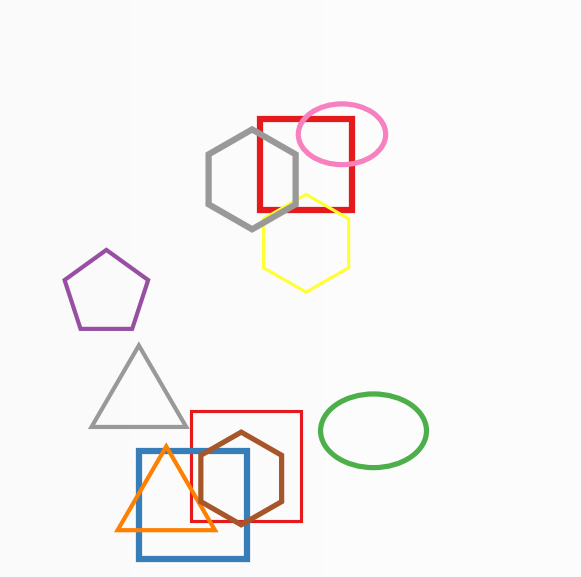[{"shape": "square", "thickness": 3, "radius": 0.4, "center": [0.527, 0.714]}, {"shape": "square", "thickness": 1.5, "radius": 0.47, "center": [0.424, 0.192]}, {"shape": "square", "thickness": 3, "radius": 0.47, "center": [0.332, 0.125]}, {"shape": "oval", "thickness": 2.5, "radius": 0.46, "center": [0.643, 0.253]}, {"shape": "pentagon", "thickness": 2, "radius": 0.38, "center": [0.183, 0.491]}, {"shape": "triangle", "thickness": 2, "radius": 0.48, "center": [0.286, 0.129]}, {"shape": "hexagon", "thickness": 1.5, "radius": 0.42, "center": [0.527, 0.578]}, {"shape": "hexagon", "thickness": 2.5, "radius": 0.4, "center": [0.415, 0.171]}, {"shape": "oval", "thickness": 2.5, "radius": 0.38, "center": [0.588, 0.767]}, {"shape": "triangle", "thickness": 2, "radius": 0.47, "center": [0.239, 0.307]}, {"shape": "hexagon", "thickness": 3, "radius": 0.43, "center": [0.434, 0.689]}]